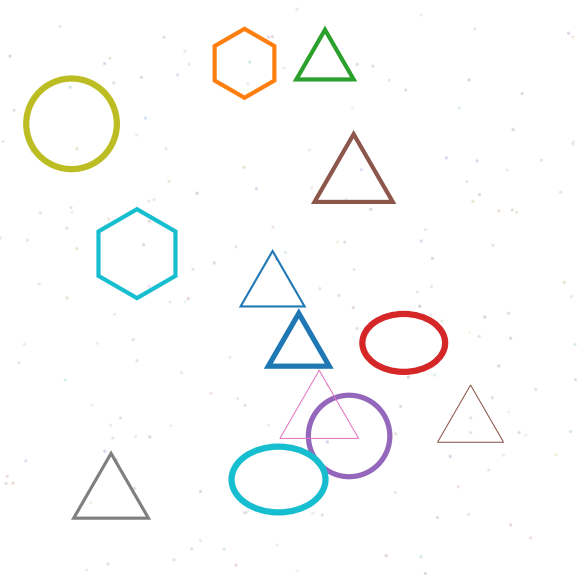[{"shape": "triangle", "thickness": 1, "radius": 0.32, "center": [0.472, 0.5]}, {"shape": "triangle", "thickness": 2.5, "radius": 0.3, "center": [0.517, 0.396]}, {"shape": "hexagon", "thickness": 2, "radius": 0.3, "center": [0.423, 0.89]}, {"shape": "triangle", "thickness": 2, "radius": 0.29, "center": [0.563, 0.89]}, {"shape": "oval", "thickness": 3, "radius": 0.36, "center": [0.699, 0.405]}, {"shape": "circle", "thickness": 2.5, "radius": 0.35, "center": [0.605, 0.244]}, {"shape": "triangle", "thickness": 2, "radius": 0.39, "center": [0.612, 0.689]}, {"shape": "triangle", "thickness": 0.5, "radius": 0.33, "center": [0.815, 0.266]}, {"shape": "triangle", "thickness": 0.5, "radius": 0.39, "center": [0.553, 0.279]}, {"shape": "triangle", "thickness": 1.5, "radius": 0.37, "center": [0.192, 0.139]}, {"shape": "circle", "thickness": 3, "radius": 0.39, "center": [0.124, 0.785]}, {"shape": "oval", "thickness": 3, "radius": 0.41, "center": [0.482, 0.169]}, {"shape": "hexagon", "thickness": 2, "radius": 0.38, "center": [0.237, 0.56]}]